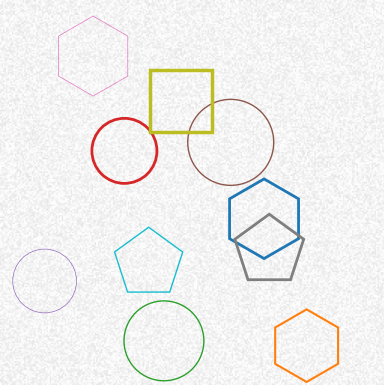[{"shape": "hexagon", "thickness": 2, "radius": 0.52, "center": [0.686, 0.432]}, {"shape": "hexagon", "thickness": 1.5, "radius": 0.47, "center": [0.796, 0.102]}, {"shape": "circle", "thickness": 1, "radius": 0.52, "center": [0.426, 0.115]}, {"shape": "circle", "thickness": 2, "radius": 0.42, "center": [0.323, 0.608]}, {"shape": "circle", "thickness": 0.5, "radius": 0.41, "center": [0.116, 0.27]}, {"shape": "circle", "thickness": 1, "radius": 0.56, "center": [0.599, 0.63]}, {"shape": "hexagon", "thickness": 0.5, "radius": 0.52, "center": [0.242, 0.854]}, {"shape": "pentagon", "thickness": 2, "radius": 0.47, "center": [0.699, 0.35]}, {"shape": "square", "thickness": 2.5, "radius": 0.4, "center": [0.469, 0.739]}, {"shape": "pentagon", "thickness": 1, "radius": 0.47, "center": [0.386, 0.317]}]